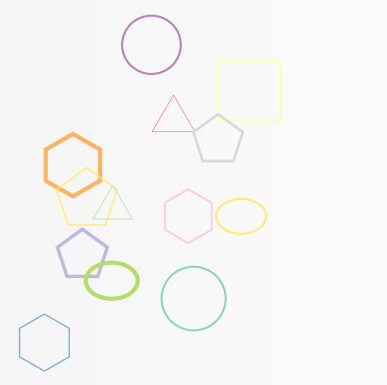[{"shape": "circle", "thickness": 1.5, "radius": 0.41, "center": [0.5, 0.225]}, {"shape": "square", "thickness": 1, "radius": 0.39, "center": [0.643, 0.766]}, {"shape": "pentagon", "thickness": 2.5, "radius": 0.34, "center": [0.213, 0.337]}, {"shape": "triangle", "thickness": 0.5, "radius": 0.32, "center": [0.448, 0.69]}, {"shape": "hexagon", "thickness": 1, "radius": 0.37, "center": [0.115, 0.11]}, {"shape": "hexagon", "thickness": 3, "radius": 0.41, "center": [0.188, 0.571]}, {"shape": "oval", "thickness": 3, "radius": 0.33, "center": [0.288, 0.271]}, {"shape": "hexagon", "thickness": 1.5, "radius": 0.35, "center": [0.486, 0.438]}, {"shape": "pentagon", "thickness": 2, "radius": 0.34, "center": [0.563, 0.636]}, {"shape": "circle", "thickness": 1.5, "radius": 0.38, "center": [0.391, 0.884]}, {"shape": "triangle", "thickness": 1, "radius": 0.29, "center": [0.291, 0.46]}, {"shape": "pentagon", "thickness": 1, "radius": 0.41, "center": [0.224, 0.482]}, {"shape": "oval", "thickness": 1.5, "radius": 0.32, "center": [0.622, 0.438]}]